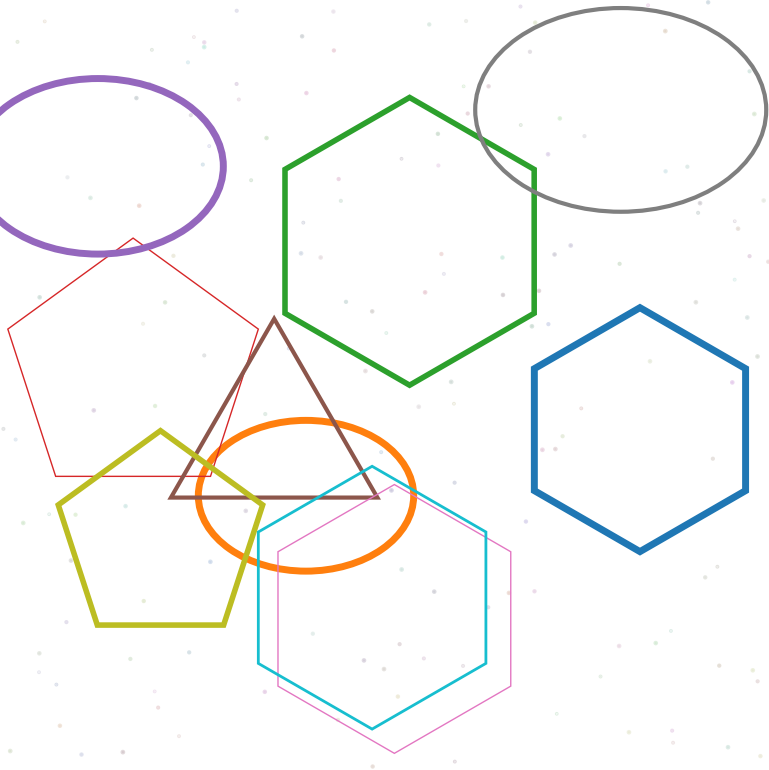[{"shape": "hexagon", "thickness": 2.5, "radius": 0.79, "center": [0.831, 0.442]}, {"shape": "oval", "thickness": 2.5, "radius": 0.7, "center": [0.397, 0.356]}, {"shape": "hexagon", "thickness": 2, "radius": 0.93, "center": [0.532, 0.687]}, {"shape": "pentagon", "thickness": 0.5, "radius": 0.86, "center": [0.173, 0.52]}, {"shape": "oval", "thickness": 2.5, "radius": 0.81, "center": [0.127, 0.784]}, {"shape": "triangle", "thickness": 1.5, "radius": 0.77, "center": [0.356, 0.431]}, {"shape": "hexagon", "thickness": 0.5, "radius": 0.87, "center": [0.512, 0.196]}, {"shape": "oval", "thickness": 1.5, "radius": 0.94, "center": [0.806, 0.857]}, {"shape": "pentagon", "thickness": 2, "radius": 0.7, "center": [0.208, 0.301]}, {"shape": "hexagon", "thickness": 1, "radius": 0.85, "center": [0.483, 0.224]}]